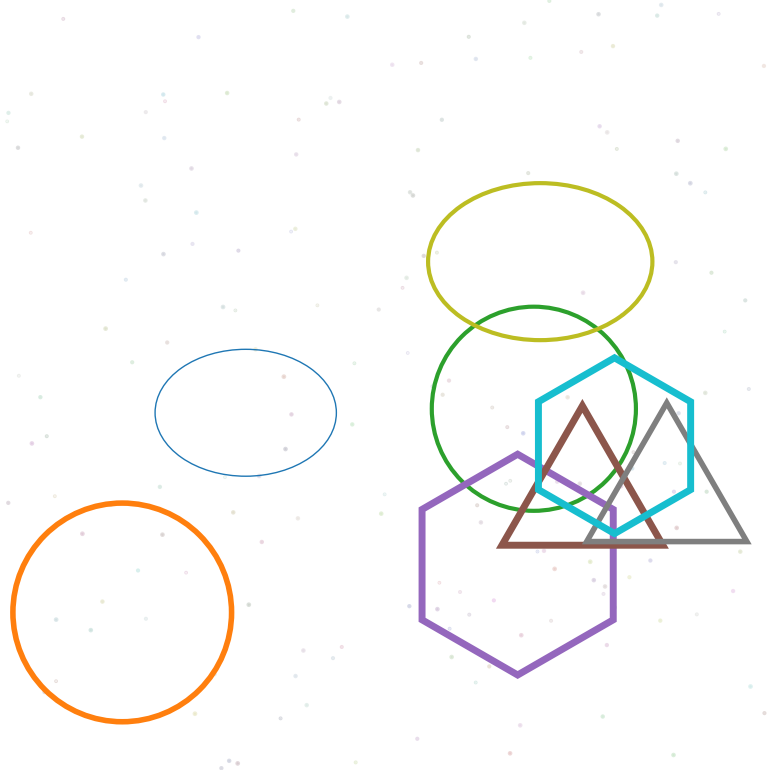[{"shape": "oval", "thickness": 0.5, "radius": 0.59, "center": [0.319, 0.464]}, {"shape": "circle", "thickness": 2, "radius": 0.71, "center": [0.159, 0.205]}, {"shape": "circle", "thickness": 1.5, "radius": 0.66, "center": [0.693, 0.469]}, {"shape": "hexagon", "thickness": 2.5, "radius": 0.72, "center": [0.672, 0.267]}, {"shape": "triangle", "thickness": 2.5, "radius": 0.6, "center": [0.756, 0.352]}, {"shape": "triangle", "thickness": 2, "radius": 0.6, "center": [0.866, 0.357]}, {"shape": "oval", "thickness": 1.5, "radius": 0.73, "center": [0.702, 0.66]}, {"shape": "hexagon", "thickness": 2.5, "radius": 0.57, "center": [0.798, 0.421]}]